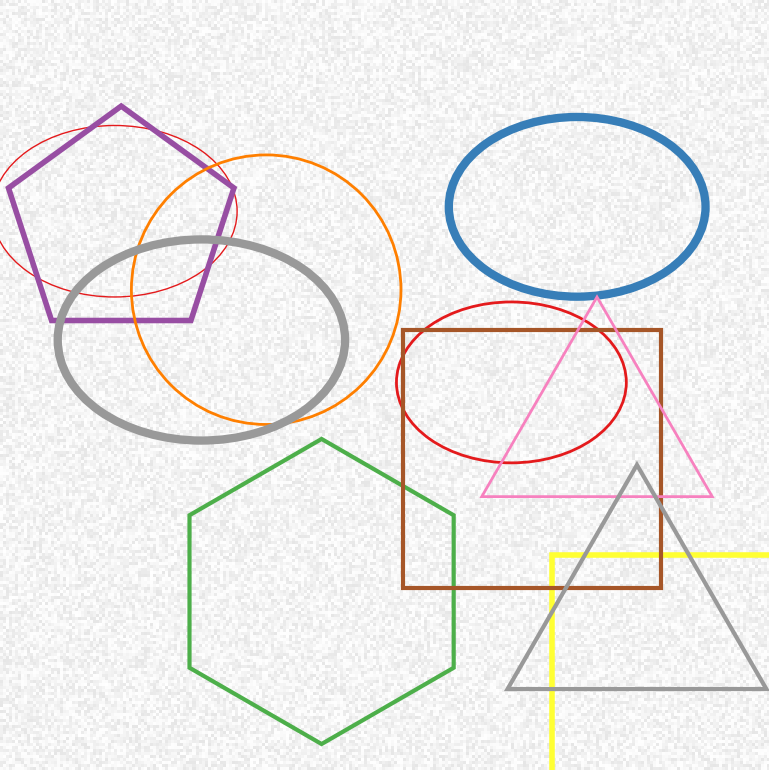[{"shape": "oval", "thickness": 0.5, "radius": 0.8, "center": [0.149, 0.726]}, {"shape": "oval", "thickness": 1, "radius": 0.75, "center": [0.664, 0.503]}, {"shape": "oval", "thickness": 3, "radius": 0.83, "center": [0.75, 0.731]}, {"shape": "hexagon", "thickness": 1.5, "radius": 0.99, "center": [0.418, 0.232]}, {"shape": "pentagon", "thickness": 2, "radius": 0.77, "center": [0.157, 0.708]}, {"shape": "circle", "thickness": 1, "radius": 0.88, "center": [0.346, 0.624]}, {"shape": "square", "thickness": 2, "radius": 0.79, "center": [0.875, 0.121]}, {"shape": "square", "thickness": 1.5, "radius": 0.84, "center": [0.691, 0.404]}, {"shape": "triangle", "thickness": 1, "radius": 0.86, "center": [0.775, 0.441]}, {"shape": "triangle", "thickness": 1.5, "radius": 0.97, "center": [0.827, 0.202]}, {"shape": "oval", "thickness": 3, "radius": 0.93, "center": [0.262, 0.558]}]